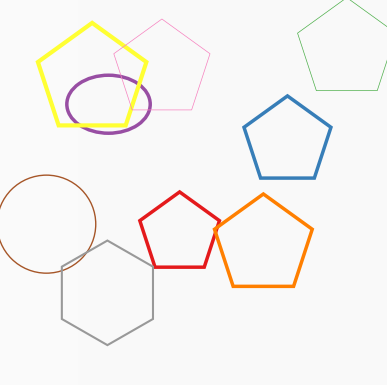[{"shape": "pentagon", "thickness": 2.5, "radius": 0.54, "center": [0.464, 0.393]}, {"shape": "pentagon", "thickness": 2.5, "radius": 0.59, "center": [0.742, 0.633]}, {"shape": "pentagon", "thickness": 0.5, "radius": 0.67, "center": [0.895, 0.873]}, {"shape": "oval", "thickness": 2.5, "radius": 0.54, "center": [0.28, 0.729]}, {"shape": "pentagon", "thickness": 2.5, "radius": 0.66, "center": [0.68, 0.364]}, {"shape": "pentagon", "thickness": 3, "radius": 0.74, "center": [0.238, 0.793]}, {"shape": "circle", "thickness": 1, "radius": 0.64, "center": [0.12, 0.418]}, {"shape": "pentagon", "thickness": 0.5, "radius": 0.65, "center": [0.418, 0.82]}, {"shape": "hexagon", "thickness": 1.5, "radius": 0.68, "center": [0.277, 0.239]}]